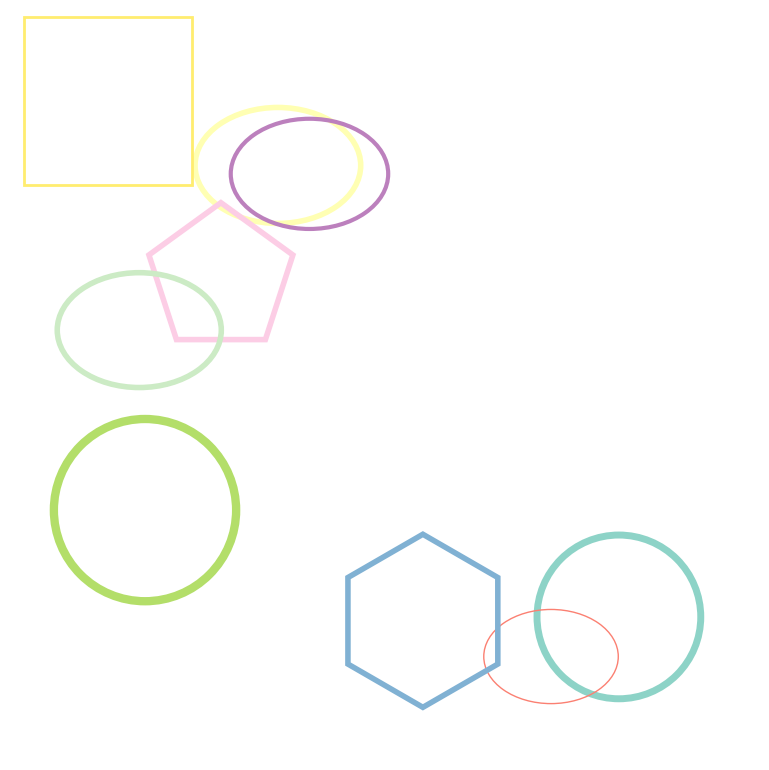[{"shape": "circle", "thickness": 2.5, "radius": 0.53, "center": [0.804, 0.199]}, {"shape": "oval", "thickness": 2, "radius": 0.54, "center": [0.361, 0.785]}, {"shape": "oval", "thickness": 0.5, "radius": 0.44, "center": [0.716, 0.147]}, {"shape": "hexagon", "thickness": 2, "radius": 0.56, "center": [0.549, 0.194]}, {"shape": "circle", "thickness": 3, "radius": 0.59, "center": [0.188, 0.338]}, {"shape": "pentagon", "thickness": 2, "radius": 0.49, "center": [0.287, 0.638]}, {"shape": "oval", "thickness": 1.5, "radius": 0.51, "center": [0.402, 0.774]}, {"shape": "oval", "thickness": 2, "radius": 0.53, "center": [0.181, 0.571]}, {"shape": "square", "thickness": 1, "radius": 0.54, "center": [0.14, 0.869]}]